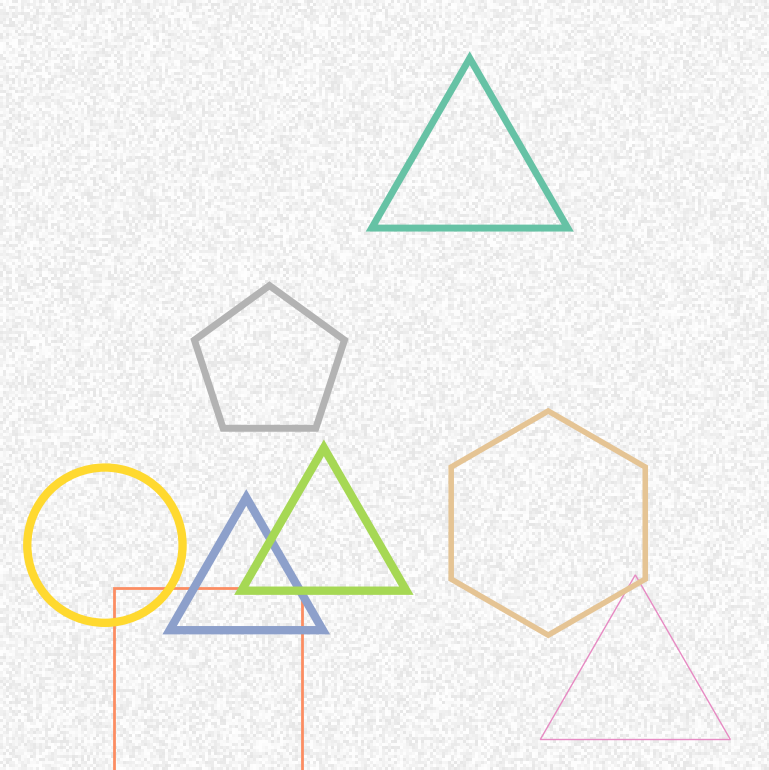[{"shape": "triangle", "thickness": 2.5, "radius": 0.74, "center": [0.61, 0.777]}, {"shape": "square", "thickness": 1, "radius": 0.61, "center": [0.27, 0.114]}, {"shape": "triangle", "thickness": 3, "radius": 0.57, "center": [0.32, 0.239]}, {"shape": "triangle", "thickness": 0.5, "radius": 0.71, "center": [0.825, 0.111]}, {"shape": "triangle", "thickness": 3, "radius": 0.62, "center": [0.421, 0.295]}, {"shape": "circle", "thickness": 3, "radius": 0.5, "center": [0.136, 0.292]}, {"shape": "hexagon", "thickness": 2, "radius": 0.73, "center": [0.712, 0.321]}, {"shape": "pentagon", "thickness": 2.5, "radius": 0.51, "center": [0.35, 0.527]}]